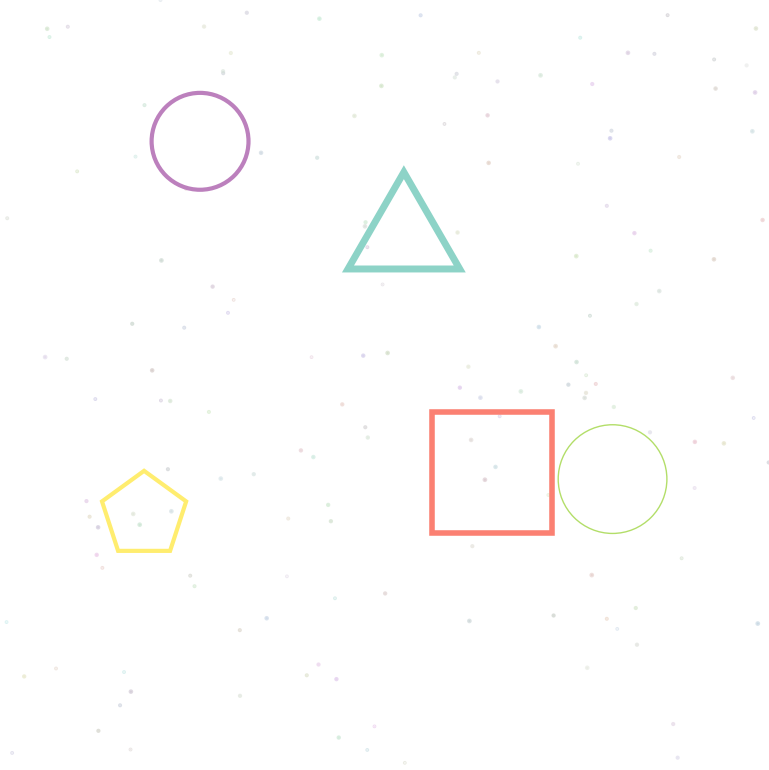[{"shape": "triangle", "thickness": 2.5, "radius": 0.42, "center": [0.524, 0.693]}, {"shape": "square", "thickness": 2, "radius": 0.39, "center": [0.639, 0.386]}, {"shape": "circle", "thickness": 0.5, "radius": 0.35, "center": [0.796, 0.378]}, {"shape": "circle", "thickness": 1.5, "radius": 0.31, "center": [0.26, 0.816]}, {"shape": "pentagon", "thickness": 1.5, "radius": 0.29, "center": [0.187, 0.331]}]